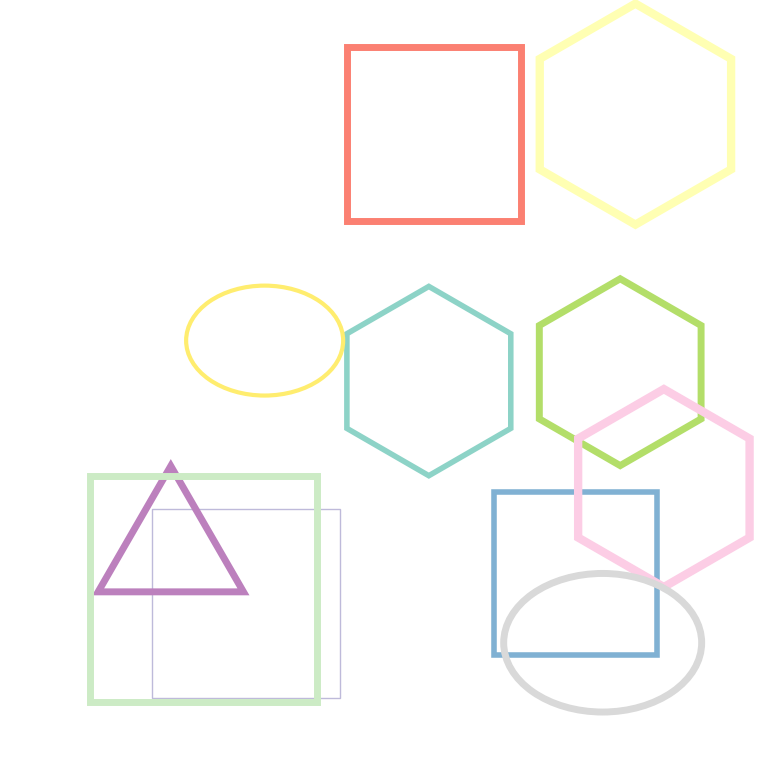[{"shape": "hexagon", "thickness": 2, "radius": 0.61, "center": [0.557, 0.505]}, {"shape": "hexagon", "thickness": 3, "radius": 0.72, "center": [0.825, 0.852]}, {"shape": "square", "thickness": 0.5, "radius": 0.61, "center": [0.32, 0.216]}, {"shape": "square", "thickness": 2.5, "radius": 0.56, "center": [0.564, 0.827]}, {"shape": "square", "thickness": 2, "radius": 0.53, "center": [0.747, 0.255]}, {"shape": "hexagon", "thickness": 2.5, "radius": 0.61, "center": [0.805, 0.517]}, {"shape": "hexagon", "thickness": 3, "radius": 0.64, "center": [0.862, 0.366]}, {"shape": "oval", "thickness": 2.5, "radius": 0.64, "center": [0.783, 0.165]}, {"shape": "triangle", "thickness": 2.5, "radius": 0.54, "center": [0.222, 0.286]}, {"shape": "square", "thickness": 2.5, "radius": 0.74, "center": [0.264, 0.235]}, {"shape": "oval", "thickness": 1.5, "radius": 0.51, "center": [0.344, 0.558]}]